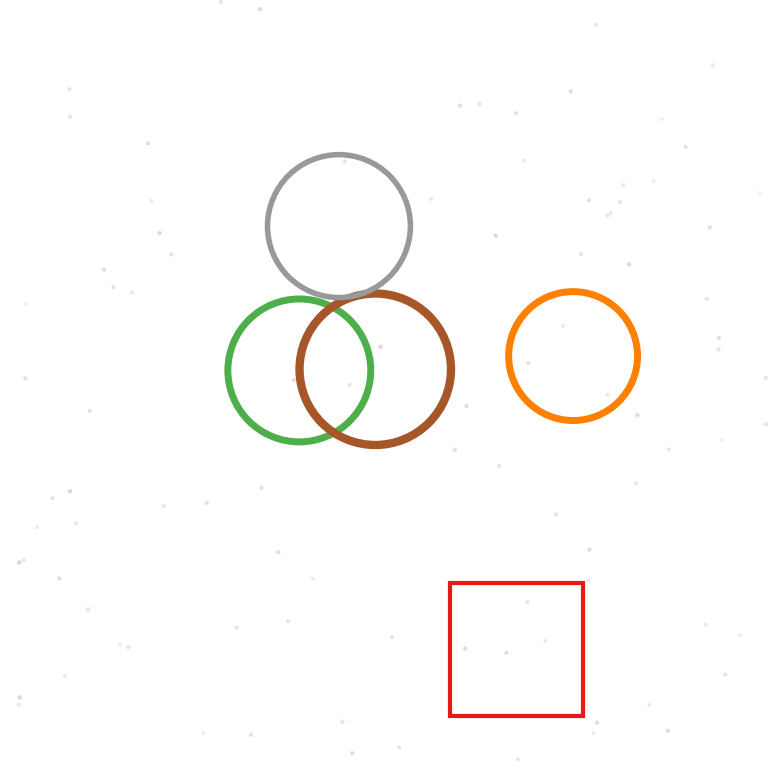[{"shape": "square", "thickness": 1.5, "radius": 0.43, "center": [0.671, 0.157]}, {"shape": "circle", "thickness": 2.5, "radius": 0.46, "center": [0.389, 0.519]}, {"shape": "circle", "thickness": 2.5, "radius": 0.42, "center": [0.744, 0.538]}, {"shape": "circle", "thickness": 3, "radius": 0.49, "center": [0.487, 0.52]}, {"shape": "circle", "thickness": 2, "radius": 0.46, "center": [0.44, 0.706]}]